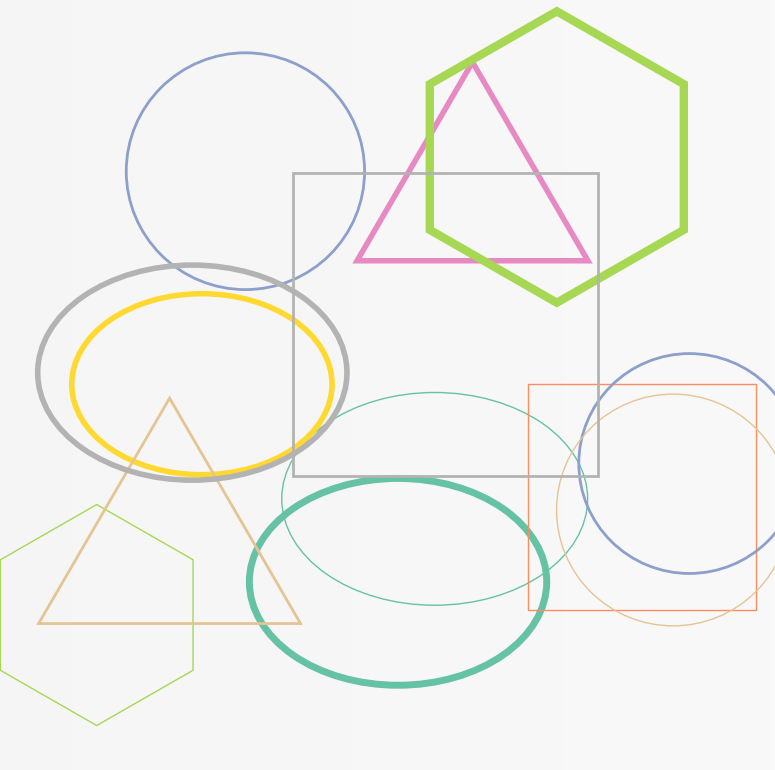[{"shape": "oval", "thickness": 2.5, "radius": 0.96, "center": [0.514, 0.244]}, {"shape": "oval", "thickness": 0.5, "radius": 0.99, "center": [0.561, 0.352]}, {"shape": "square", "thickness": 0.5, "radius": 0.73, "center": [0.829, 0.355]}, {"shape": "circle", "thickness": 1, "radius": 0.77, "center": [0.317, 0.778]}, {"shape": "circle", "thickness": 1, "radius": 0.71, "center": [0.89, 0.398]}, {"shape": "triangle", "thickness": 2, "radius": 0.86, "center": [0.61, 0.747]}, {"shape": "hexagon", "thickness": 0.5, "radius": 0.72, "center": [0.125, 0.201]}, {"shape": "hexagon", "thickness": 3, "radius": 0.95, "center": [0.718, 0.796]}, {"shape": "oval", "thickness": 2, "radius": 0.84, "center": [0.261, 0.501]}, {"shape": "circle", "thickness": 0.5, "radius": 0.75, "center": [0.869, 0.338]}, {"shape": "triangle", "thickness": 1, "radius": 0.98, "center": [0.219, 0.288]}, {"shape": "oval", "thickness": 2, "radius": 1.0, "center": [0.248, 0.516]}, {"shape": "square", "thickness": 1, "radius": 0.98, "center": [0.574, 0.579]}]